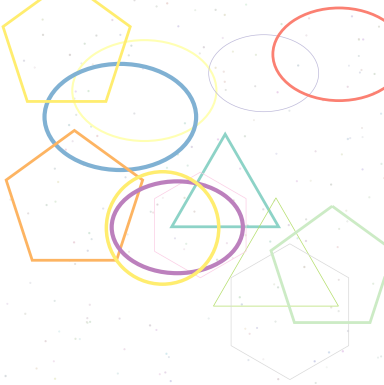[{"shape": "triangle", "thickness": 2, "radius": 0.8, "center": [0.585, 0.491]}, {"shape": "oval", "thickness": 1.5, "radius": 0.94, "center": [0.375, 0.765]}, {"shape": "oval", "thickness": 0.5, "radius": 0.71, "center": [0.685, 0.81]}, {"shape": "oval", "thickness": 2, "radius": 0.86, "center": [0.881, 0.859]}, {"shape": "oval", "thickness": 3, "radius": 0.98, "center": [0.313, 0.696]}, {"shape": "pentagon", "thickness": 2, "radius": 0.93, "center": [0.193, 0.475]}, {"shape": "triangle", "thickness": 0.5, "radius": 0.94, "center": [0.717, 0.299]}, {"shape": "hexagon", "thickness": 0.5, "radius": 0.69, "center": [0.52, 0.416]}, {"shape": "hexagon", "thickness": 0.5, "radius": 0.88, "center": [0.753, 0.19]}, {"shape": "oval", "thickness": 3, "radius": 0.85, "center": [0.46, 0.41]}, {"shape": "pentagon", "thickness": 2, "radius": 0.84, "center": [0.863, 0.297]}, {"shape": "circle", "thickness": 2.5, "radius": 0.73, "center": [0.422, 0.408]}, {"shape": "pentagon", "thickness": 2, "radius": 0.87, "center": [0.173, 0.877]}]